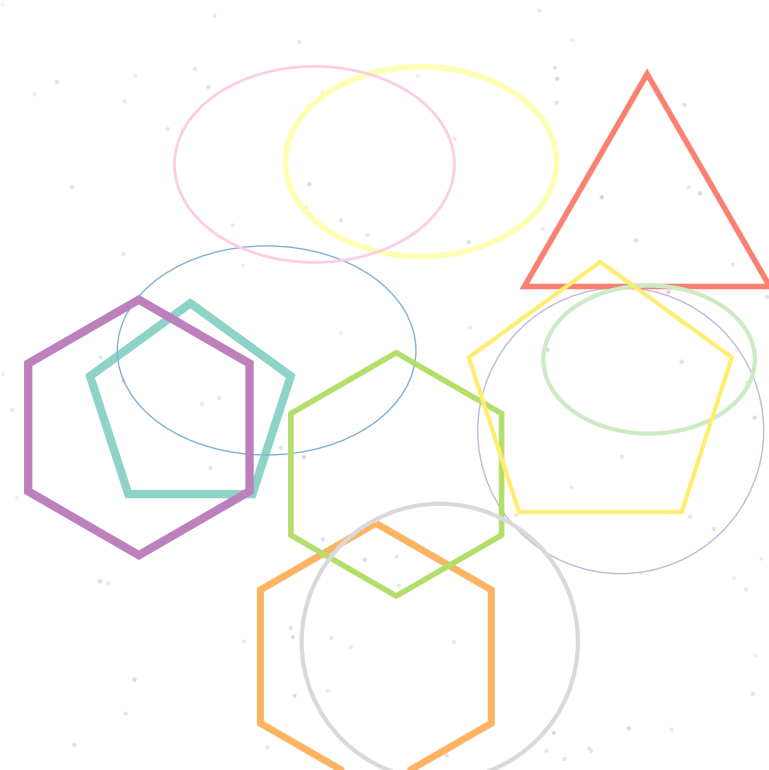[{"shape": "pentagon", "thickness": 3, "radius": 0.69, "center": [0.247, 0.469]}, {"shape": "oval", "thickness": 2, "radius": 0.88, "center": [0.547, 0.79]}, {"shape": "circle", "thickness": 0.5, "radius": 0.93, "center": [0.806, 0.441]}, {"shape": "triangle", "thickness": 2, "radius": 0.92, "center": [0.84, 0.72]}, {"shape": "oval", "thickness": 0.5, "radius": 0.97, "center": [0.346, 0.545]}, {"shape": "hexagon", "thickness": 2.5, "radius": 0.87, "center": [0.488, 0.147]}, {"shape": "hexagon", "thickness": 2, "radius": 0.79, "center": [0.515, 0.384]}, {"shape": "oval", "thickness": 1, "radius": 0.91, "center": [0.408, 0.787]}, {"shape": "circle", "thickness": 1.5, "radius": 0.9, "center": [0.571, 0.166]}, {"shape": "hexagon", "thickness": 3, "radius": 0.83, "center": [0.18, 0.445]}, {"shape": "oval", "thickness": 1.5, "radius": 0.69, "center": [0.843, 0.533]}, {"shape": "pentagon", "thickness": 1.5, "radius": 0.9, "center": [0.78, 0.48]}]